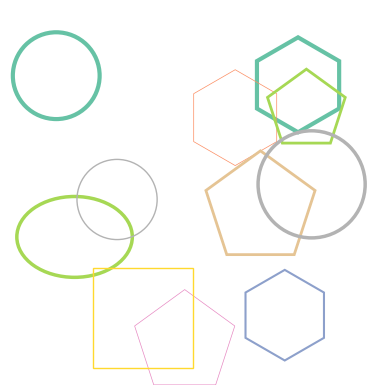[{"shape": "hexagon", "thickness": 3, "radius": 0.62, "center": [0.774, 0.78]}, {"shape": "circle", "thickness": 3, "radius": 0.56, "center": [0.146, 0.803]}, {"shape": "hexagon", "thickness": 0.5, "radius": 0.62, "center": [0.611, 0.694]}, {"shape": "hexagon", "thickness": 1.5, "radius": 0.59, "center": [0.74, 0.181]}, {"shape": "pentagon", "thickness": 0.5, "radius": 0.68, "center": [0.48, 0.111]}, {"shape": "pentagon", "thickness": 2, "radius": 0.53, "center": [0.796, 0.714]}, {"shape": "oval", "thickness": 2.5, "radius": 0.75, "center": [0.194, 0.385]}, {"shape": "square", "thickness": 1, "radius": 0.65, "center": [0.372, 0.174]}, {"shape": "pentagon", "thickness": 2, "radius": 0.75, "center": [0.677, 0.459]}, {"shape": "circle", "thickness": 1, "radius": 0.52, "center": [0.304, 0.482]}, {"shape": "circle", "thickness": 2.5, "radius": 0.7, "center": [0.809, 0.521]}]